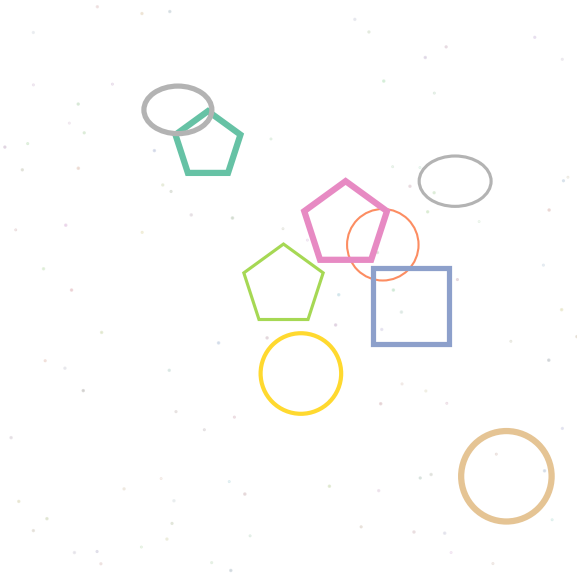[{"shape": "pentagon", "thickness": 3, "radius": 0.3, "center": [0.36, 0.748]}, {"shape": "circle", "thickness": 1, "radius": 0.31, "center": [0.663, 0.575]}, {"shape": "square", "thickness": 2.5, "radius": 0.33, "center": [0.712, 0.469]}, {"shape": "pentagon", "thickness": 3, "radius": 0.38, "center": [0.598, 0.61]}, {"shape": "pentagon", "thickness": 1.5, "radius": 0.36, "center": [0.491, 0.504]}, {"shape": "circle", "thickness": 2, "radius": 0.35, "center": [0.521, 0.352]}, {"shape": "circle", "thickness": 3, "radius": 0.39, "center": [0.877, 0.174]}, {"shape": "oval", "thickness": 2.5, "radius": 0.29, "center": [0.308, 0.809]}, {"shape": "oval", "thickness": 1.5, "radius": 0.31, "center": [0.788, 0.685]}]